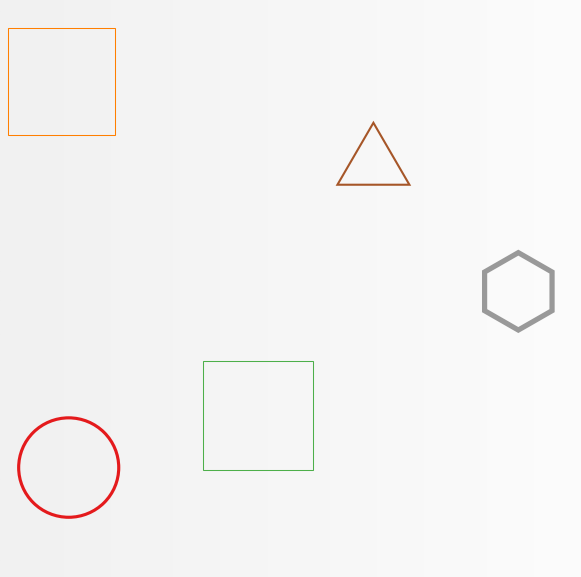[{"shape": "circle", "thickness": 1.5, "radius": 0.43, "center": [0.118, 0.19]}, {"shape": "square", "thickness": 0.5, "radius": 0.47, "center": [0.443, 0.28]}, {"shape": "square", "thickness": 0.5, "radius": 0.46, "center": [0.106, 0.857]}, {"shape": "triangle", "thickness": 1, "radius": 0.36, "center": [0.642, 0.715]}, {"shape": "hexagon", "thickness": 2.5, "radius": 0.34, "center": [0.892, 0.495]}]